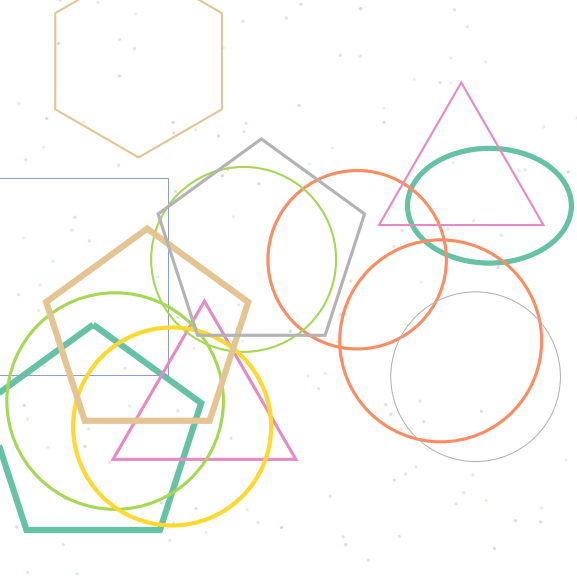[{"shape": "pentagon", "thickness": 3, "radius": 0.98, "center": [0.161, 0.24]}, {"shape": "oval", "thickness": 2.5, "radius": 0.71, "center": [0.848, 0.643]}, {"shape": "circle", "thickness": 1.5, "radius": 0.77, "center": [0.618, 0.549]}, {"shape": "circle", "thickness": 1.5, "radius": 0.87, "center": [0.763, 0.409]}, {"shape": "square", "thickness": 0.5, "radius": 0.85, "center": [0.121, 0.52]}, {"shape": "triangle", "thickness": 1, "radius": 0.82, "center": [0.799, 0.692]}, {"shape": "triangle", "thickness": 1.5, "radius": 0.91, "center": [0.354, 0.295]}, {"shape": "circle", "thickness": 1, "radius": 0.8, "center": [0.422, 0.55]}, {"shape": "circle", "thickness": 1.5, "radius": 0.94, "center": [0.199, 0.305]}, {"shape": "circle", "thickness": 2, "radius": 0.86, "center": [0.298, 0.261]}, {"shape": "pentagon", "thickness": 3, "radius": 0.92, "center": [0.255, 0.419]}, {"shape": "hexagon", "thickness": 1, "radius": 0.83, "center": [0.24, 0.893]}, {"shape": "pentagon", "thickness": 1.5, "radius": 0.94, "center": [0.453, 0.571]}, {"shape": "circle", "thickness": 0.5, "radius": 0.73, "center": [0.824, 0.347]}]